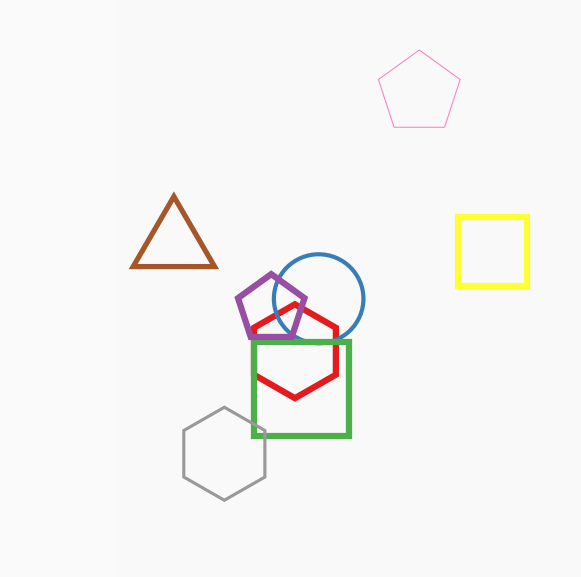[{"shape": "hexagon", "thickness": 3, "radius": 0.41, "center": [0.507, 0.391]}, {"shape": "circle", "thickness": 2, "radius": 0.39, "center": [0.548, 0.482]}, {"shape": "square", "thickness": 3, "radius": 0.41, "center": [0.519, 0.325]}, {"shape": "pentagon", "thickness": 3, "radius": 0.3, "center": [0.467, 0.464]}, {"shape": "square", "thickness": 3, "radius": 0.3, "center": [0.848, 0.564]}, {"shape": "triangle", "thickness": 2.5, "radius": 0.4, "center": [0.299, 0.578]}, {"shape": "pentagon", "thickness": 0.5, "radius": 0.37, "center": [0.721, 0.839]}, {"shape": "hexagon", "thickness": 1.5, "radius": 0.4, "center": [0.386, 0.213]}]